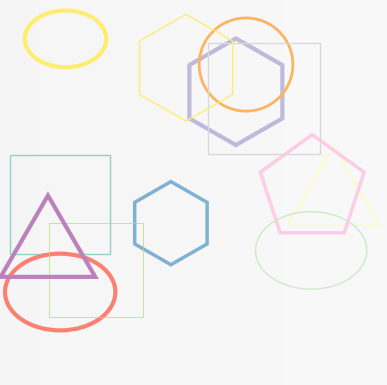[{"shape": "square", "thickness": 1, "radius": 0.64, "center": [0.155, 0.468]}, {"shape": "triangle", "thickness": 1, "radius": 0.69, "center": [0.861, 0.483]}, {"shape": "hexagon", "thickness": 3, "radius": 0.69, "center": [0.609, 0.762]}, {"shape": "oval", "thickness": 3, "radius": 0.71, "center": [0.155, 0.242]}, {"shape": "hexagon", "thickness": 2.5, "radius": 0.54, "center": [0.441, 0.42]}, {"shape": "circle", "thickness": 2, "radius": 0.6, "center": [0.635, 0.832]}, {"shape": "square", "thickness": 0.5, "radius": 0.61, "center": [0.247, 0.299]}, {"shape": "pentagon", "thickness": 2.5, "radius": 0.7, "center": [0.806, 0.509]}, {"shape": "square", "thickness": 1, "radius": 0.72, "center": [0.682, 0.744]}, {"shape": "triangle", "thickness": 3, "radius": 0.7, "center": [0.124, 0.351]}, {"shape": "oval", "thickness": 1, "radius": 0.72, "center": [0.803, 0.35]}, {"shape": "oval", "thickness": 3, "radius": 0.53, "center": [0.169, 0.899]}, {"shape": "hexagon", "thickness": 1, "radius": 0.69, "center": [0.48, 0.824]}]